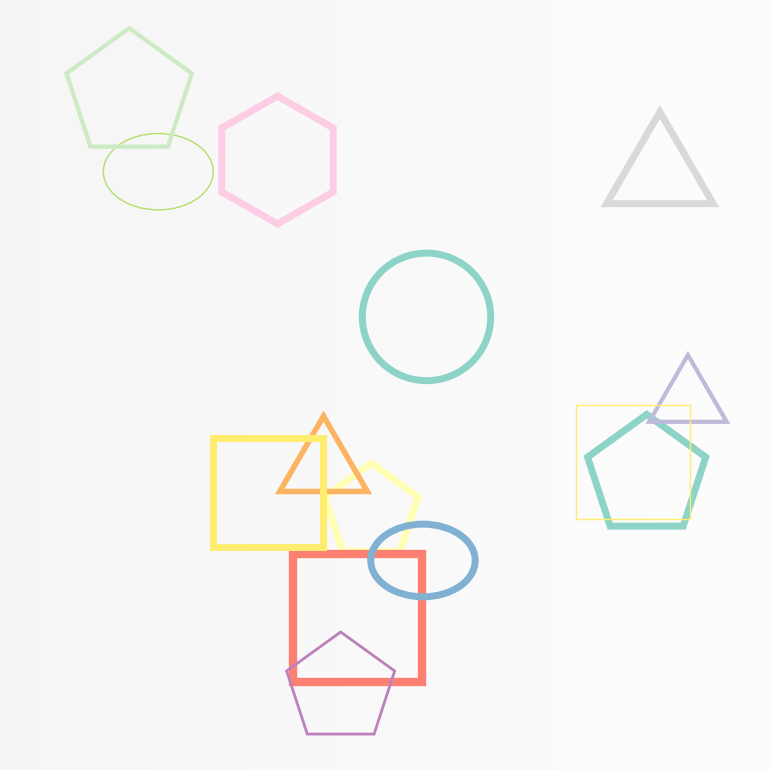[{"shape": "circle", "thickness": 2.5, "radius": 0.41, "center": [0.55, 0.588]}, {"shape": "pentagon", "thickness": 2.5, "radius": 0.4, "center": [0.834, 0.382]}, {"shape": "pentagon", "thickness": 2.5, "radius": 0.32, "center": [0.479, 0.335]}, {"shape": "triangle", "thickness": 1.5, "radius": 0.29, "center": [0.888, 0.481]}, {"shape": "square", "thickness": 3, "radius": 0.42, "center": [0.462, 0.198]}, {"shape": "oval", "thickness": 2.5, "radius": 0.34, "center": [0.546, 0.272]}, {"shape": "triangle", "thickness": 2, "radius": 0.33, "center": [0.417, 0.394]}, {"shape": "oval", "thickness": 0.5, "radius": 0.35, "center": [0.204, 0.777]}, {"shape": "hexagon", "thickness": 2.5, "radius": 0.41, "center": [0.358, 0.792]}, {"shape": "triangle", "thickness": 2.5, "radius": 0.4, "center": [0.851, 0.775]}, {"shape": "pentagon", "thickness": 1, "radius": 0.37, "center": [0.44, 0.106]}, {"shape": "pentagon", "thickness": 1.5, "radius": 0.43, "center": [0.167, 0.878]}, {"shape": "square", "thickness": 2.5, "radius": 0.35, "center": [0.346, 0.36]}, {"shape": "square", "thickness": 0.5, "radius": 0.37, "center": [0.816, 0.4]}]